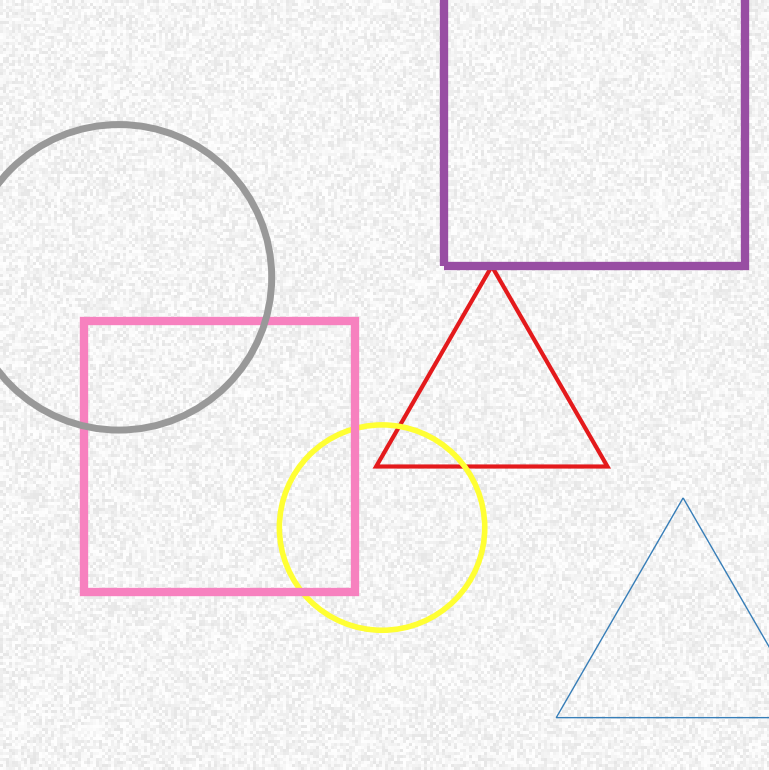[{"shape": "triangle", "thickness": 1.5, "radius": 0.87, "center": [0.639, 0.481]}, {"shape": "triangle", "thickness": 0.5, "radius": 0.95, "center": [0.887, 0.163]}, {"shape": "square", "thickness": 3, "radius": 0.98, "center": [0.772, 0.85]}, {"shape": "circle", "thickness": 2, "radius": 0.67, "center": [0.496, 0.315]}, {"shape": "square", "thickness": 3, "radius": 0.88, "center": [0.285, 0.407]}, {"shape": "circle", "thickness": 2.5, "radius": 0.99, "center": [0.154, 0.64]}]